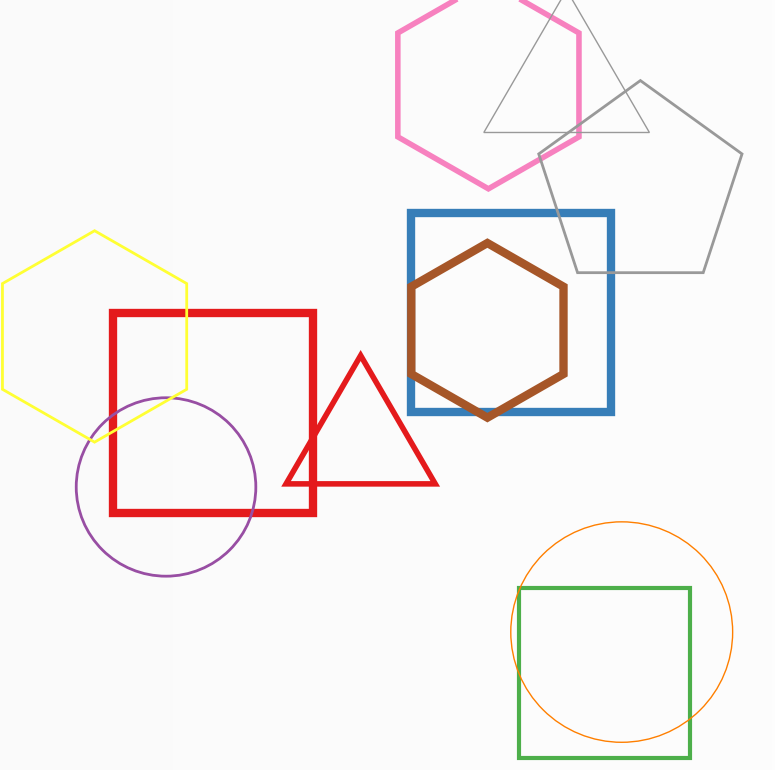[{"shape": "square", "thickness": 3, "radius": 0.65, "center": [0.275, 0.463]}, {"shape": "triangle", "thickness": 2, "radius": 0.56, "center": [0.465, 0.427]}, {"shape": "square", "thickness": 3, "radius": 0.65, "center": [0.659, 0.594]}, {"shape": "square", "thickness": 1.5, "radius": 0.55, "center": [0.78, 0.126]}, {"shape": "circle", "thickness": 1, "radius": 0.58, "center": [0.214, 0.368]}, {"shape": "circle", "thickness": 0.5, "radius": 0.72, "center": [0.802, 0.179]}, {"shape": "hexagon", "thickness": 1, "radius": 0.69, "center": [0.122, 0.563]}, {"shape": "hexagon", "thickness": 3, "radius": 0.57, "center": [0.629, 0.571]}, {"shape": "hexagon", "thickness": 2, "radius": 0.67, "center": [0.63, 0.89]}, {"shape": "pentagon", "thickness": 1, "radius": 0.69, "center": [0.826, 0.757]}, {"shape": "triangle", "thickness": 0.5, "radius": 0.62, "center": [0.731, 0.89]}]